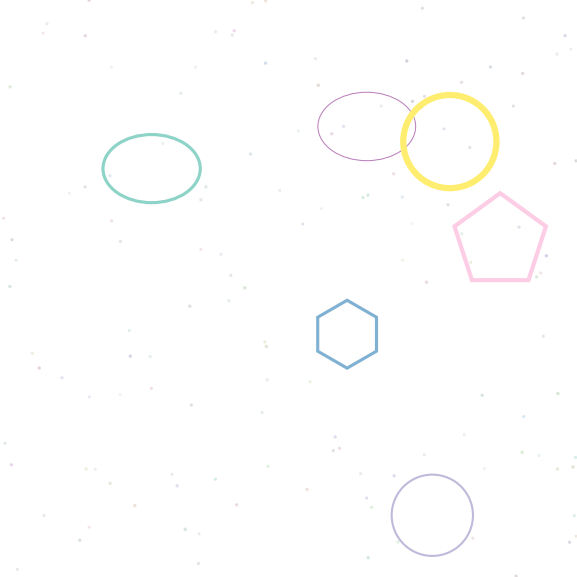[{"shape": "oval", "thickness": 1.5, "radius": 0.42, "center": [0.263, 0.707]}, {"shape": "circle", "thickness": 1, "radius": 0.35, "center": [0.749, 0.107]}, {"shape": "hexagon", "thickness": 1.5, "radius": 0.29, "center": [0.601, 0.42]}, {"shape": "pentagon", "thickness": 2, "radius": 0.42, "center": [0.866, 0.581]}, {"shape": "oval", "thickness": 0.5, "radius": 0.42, "center": [0.635, 0.78]}, {"shape": "circle", "thickness": 3, "radius": 0.4, "center": [0.779, 0.754]}]